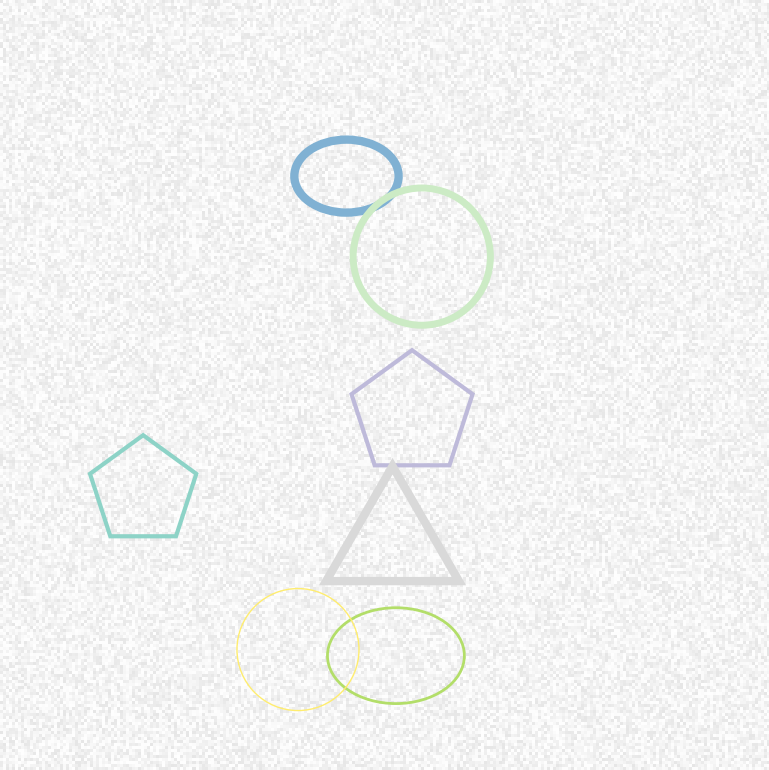[{"shape": "pentagon", "thickness": 1.5, "radius": 0.36, "center": [0.186, 0.362]}, {"shape": "pentagon", "thickness": 1.5, "radius": 0.41, "center": [0.535, 0.463]}, {"shape": "oval", "thickness": 3, "radius": 0.34, "center": [0.45, 0.771]}, {"shape": "oval", "thickness": 1, "radius": 0.44, "center": [0.514, 0.148]}, {"shape": "triangle", "thickness": 3, "radius": 0.5, "center": [0.51, 0.295]}, {"shape": "circle", "thickness": 2.5, "radius": 0.45, "center": [0.548, 0.667]}, {"shape": "circle", "thickness": 0.5, "radius": 0.4, "center": [0.387, 0.156]}]